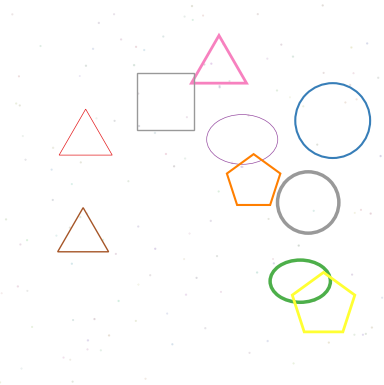[{"shape": "triangle", "thickness": 0.5, "radius": 0.4, "center": [0.223, 0.637]}, {"shape": "circle", "thickness": 1.5, "radius": 0.49, "center": [0.864, 0.687]}, {"shape": "oval", "thickness": 2.5, "radius": 0.39, "center": [0.78, 0.27]}, {"shape": "oval", "thickness": 0.5, "radius": 0.46, "center": [0.629, 0.638]}, {"shape": "pentagon", "thickness": 1.5, "radius": 0.37, "center": [0.659, 0.527]}, {"shape": "pentagon", "thickness": 2, "radius": 0.43, "center": [0.84, 0.207]}, {"shape": "triangle", "thickness": 1, "radius": 0.38, "center": [0.216, 0.384]}, {"shape": "triangle", "thickness": 2, "radius": 0.41, "center": [0.569, 0.825]}, {"shape": "circle", "thickness": 2.5, "radius": 0.4, "center": [0.8, 0.474]}, {"shape": "square", "thickness": 1, "radius": 0.37, "center": [0.429, 0.737]}]